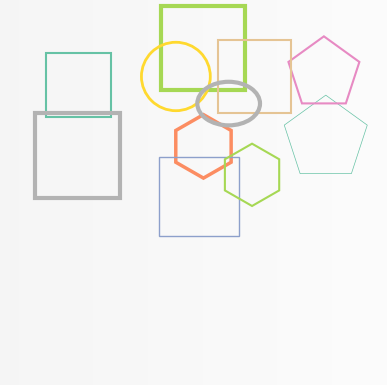[{"shape": "pentagon", "thickness": 0.5, "radius": 0.56, "center": [0.841, 0.64]}, {"shape": "square", "thickness": 1.5, "radius": 0.42, "center": [0.202, 0.779]}, {"shape": "hexagon", "thickness": 2.5, "radius": 0.41, "center": [0.525, 0.62]}, {"shape": "square", "thickness": 1, "radius": 0.51, "center": [0.513, 0.49]}, {"shape": "pentagon", "thickness": 1.5, "radius": 0.48, "center": [0.836, 0.809]}, {"shape": "hexagon", "thickness": 1.5, "radius": 0.4, "center": [0.65, 0.546]}, {"shape": "square", "thickness": 3, "radius": 0.54, "center": [0.523, 0.876]}, {"shape": "circle", "thickness": 2, "radius": 0.44, "center": [0.454, 0.801]}, {"shape": "square", "thickness": 1.5, "radius": 0.47, "center": [0.657, 0.802]}, {"shape": "oval", "thickness": 3, "radius": 0.4, "center": [0.59, 0.731]}, {"shape": "square", "thickness": 3, "radius": 0.55, "center": [0.2, 0.597]}]